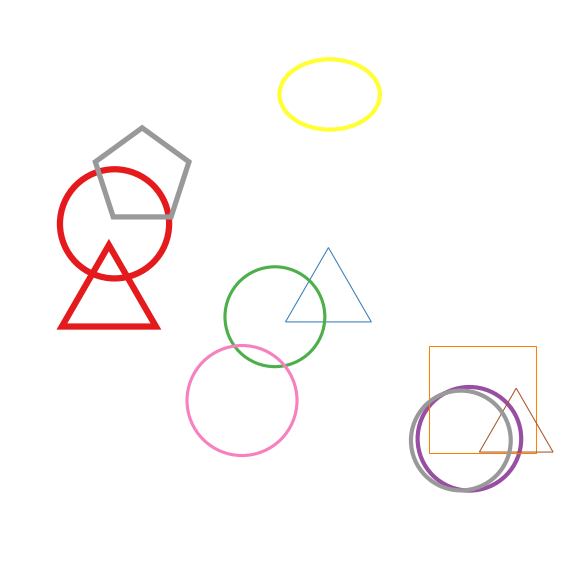[{"shape": "circle", "thickness": 3, "radius": 0.47, "center": [0.198, 0.612]}, {"shape": "triangle", "thickness": 3, "radius": 0.47, "center": [0.189, 0.481]}, {"shape": "triangle", "thickness": 0.5, "radius": 0.43, "center": [0.569, 0.485]}, {"shape": "circle", "thickness": 1.5, "radius": 0.43, "center": [0.476, 0.451]}, {"shape": "circle", "thickness": 2, "radius": 0.45, "center": [0.813, 0.239]}, {"shape": "square", "thickness": 0.5, "radius": 0.46, "center": [0.835, 0.308]}, {"shape": "oval", "thickness": 2, "radius": 0.43, "center": [0.571, 0.836]}, {"shape": "triangle", "thickness": 0.5, "radius": 0.37, "center": [0.894, 0.253]}, {"shape": "circle", "thickness": 1.5, "radius": 0.48, "center": [0.419, 0.306]}, {"shape": "pentagon", "thickness": 2.5, "radius": 0.43, "center": [0.246, 0.692]}, {"shape": "circle", "thickness": 2, "radius": 0.43, "center": [0.798, 0.236]}]